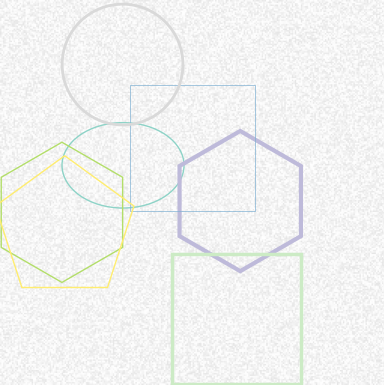[{"shape": "oval", "thickness": 1, "radius": 0.79, "center": [0.32, 0.571]}, {"shape": "hexagon", "thickness": 3, "radius": 0.91, "center": [0.624, 0.478]}, {"shape": "square", "thickness": 0.5, "radius": 0.82, "center": [0.5, 0.616]}, {"shape": "hexagon", "thickness": 1, "radius": 0.91, "center": [0.161, 0.448]}, {"shape": "circle", "thickness": 2, "radius": 0.78, "center": [0.318, 0.832]}, {"shape": "square", "thickness": 2.5, "radius": 0.84, "center": [0.615, 0.171]}, {"shape": "pentagon", "thickness": 1, "radius": 0.95, "center": [0.168, 0.406]}]